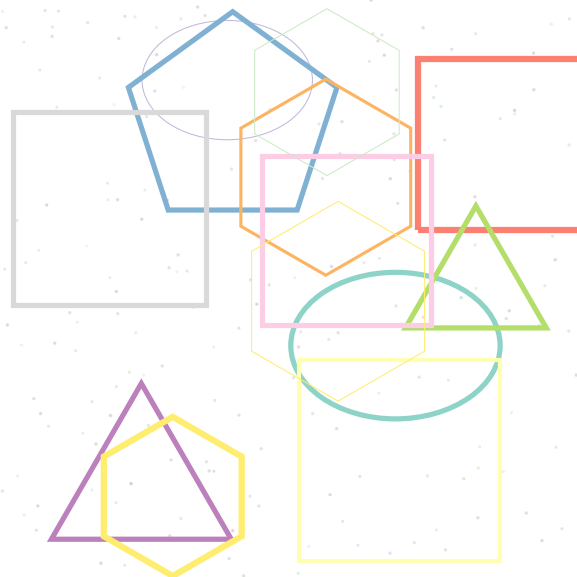[{"shape": "oval", "thickness": 2.5, "radius": 0.91, "center": [0.685, 0.401]}, {"shape": "square", "thickness": 2, "radius": 0.87, "center": [0.692, 0.202]}, {"shape": "oval", "thickness": 0.5, "radius": 0.74, "center": [0.394, 0.86]}, {"shape": "square", "thickness": 3, "radius": 0.74, "center": [0.872, 0.749]}, {"shape": "pentagon", "thickness": 2.5, "radius": 0.95, "center": [0.403, 0.789]}, {"shape": "hexagon", "thickness": 1.5, "radius": 0.85, "center": [0.564, 0.692]}, {"shape": "triangle", "thickness": 2.5, "radius": 0.7, "center": [0.824, 0.502]}, {"shape": "square", "thickness": 2.5, "radius": 0.73, "center": [0.6, 0.583]}, {"shape": "square", "thickness": 2.5, "radius": 0.84, "center": [0.189, 0.637]}, {"shape": "triangle", "thickness": 2.5, "radius": 0.9, "center": [0.245, 0.155]}, {"shape": "hexagon", "thickness": 0.5, "radius": 0.72, "center": [0.566, 0.84]}, {"shape": "hexagon", "thickness": 3, "radius": 0.69, "center": [0.299, 0.14]}, {"shape": "hexagon", "thickness": 0.5, "radius": 0.86, "center": [0.585, 0.478]}]